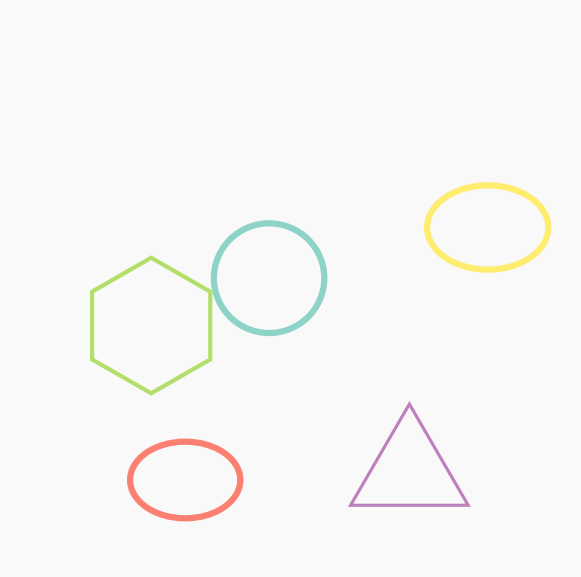[{"shape": "circle", "thickness": 3, "radius": 0.47, "center": [0.463, 0.517]}, {"shape": "oval", "thickness": 3, "radius": 0.47, "center": [0.319, 0.168]}, {"shape": "hexagon", "thickness": 2, "radius": 0.59, "center": [0.26, 0.435]}, {"shape": "triangle", "thickness": 1.5, "radius": 0.58, "center": [0.704, 0.183]}, {"shape": "oval", "thickness": 3, "radius": 0.52, "center": [0.839, 0.605]}]